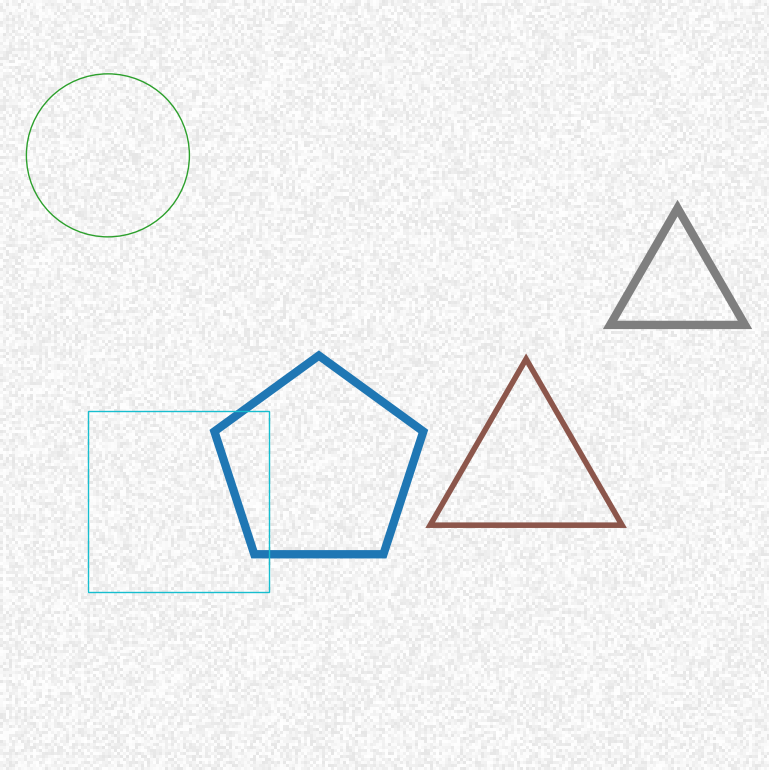[{"shape": "pentagon", "thickness": 3, "radius": 0.71, "center": [0.414, 0.396]}, {"shape": "circle", "thickness": 0.5, "radius": 0.53, "center": [0.14, 0.798]}, {"shape": "triangle", "thickness": 2, "radius": 0.72, "center": [0.683, 0.39]}, {"shape": "triangle", "thickness": 3, "radius": 0.51, "center": [0.88, 0.629]}, {"shape": "square", "thickness": 0.5, "radius": 0.59, "center": [0.232, 0.348]}]